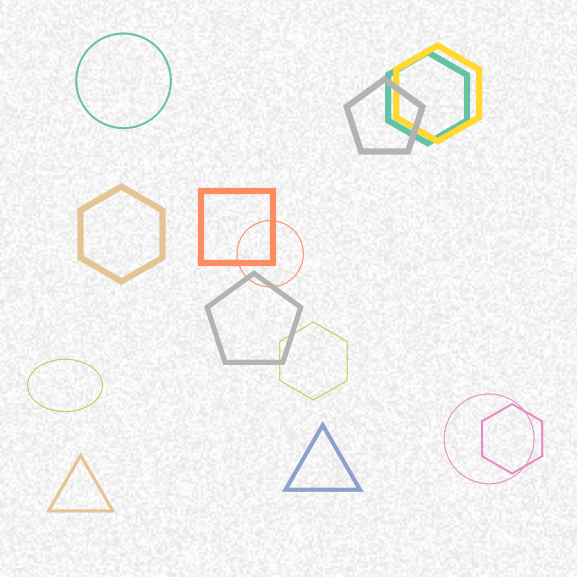[{"shape": "hexagon", "thickness": 3, "radius": 0.39, "center": [0.74, 0.83]}, {"shape": "circle", "thickness": 1, "radius": 0.41, "center": [0.214, 0.859]}, {"shape": "circle", "thickness": 0.5, "radius": 0.29, "center": [0.468, 0.56]}, {"shape": "square", "thickness": 3, "radius": 0.31, "center": [0.411, 0.606]}, {"shape": "triangle", "thickness": 2, "radius": 0.37, "center": [0.559, 0.188]}, {"shape": "hexagon", "thickness": 1, "radius": 0.3, "center": [0.887, 0.239]}, {"shape": "circle", "thickness": 0.5, "radius": 0.39, "center": [0.847, 0.239]}, {"shape": "oval", "thickness": 0.5, "radius": 0.32, "center": [0.113, 0.332]}, {"shape": "hexagon", "thickness": 0.5, "radius": 0.34, "center": [0.543, 0.374]}, {"shape": "hexagon", "thickness": 3, "radius": 0.41, "center": [0.758, 0.837]}, {"shape": "hexagon", "thickness": 3, "radius": 0.41, "center": [0.21, 0.594]}, {"shape": "triangle", "thickness": 1.5, "radius": 0.32, "center": [0.14, 0.147]}, {"shape": "pentagon", "thickness": 2.5, "radius": 0.43, "center": [0.44, 0.441]}, {"shape": "pentagon", "thickness": 3, "radius": 0.35, "center": [0.666, 0.793]}]